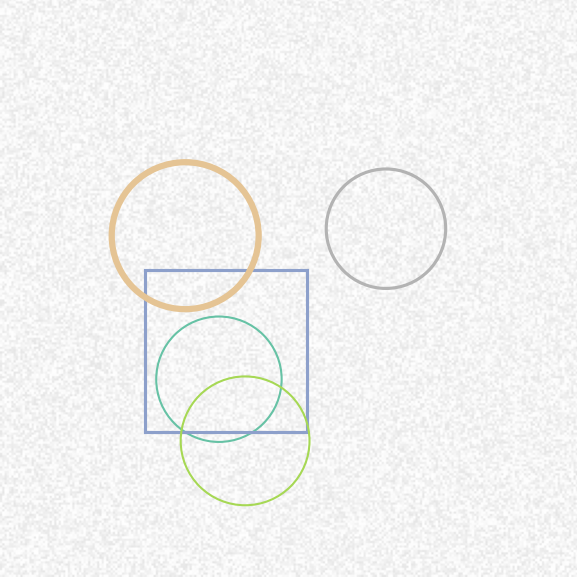[{"shape": "circle", "thickness": 1, "radius": 0.54, "center": [0.379, 0.342]}, {"shape": "square", "thickness": 1.5, "radius": 0.7, "center": [0.392, 0.391]}, {"shape": "circle", "thickness": 1, "radius": 0.56, "center": [0.424, 0.236]}, {"shape": "circle", "thickness": 3, "radius": 0.64, "center": [0.321, 0.591]}, {"shape": "circle", "thickness": 1.5, "radius": 0.52, "center": [0.668, 0.603]}]